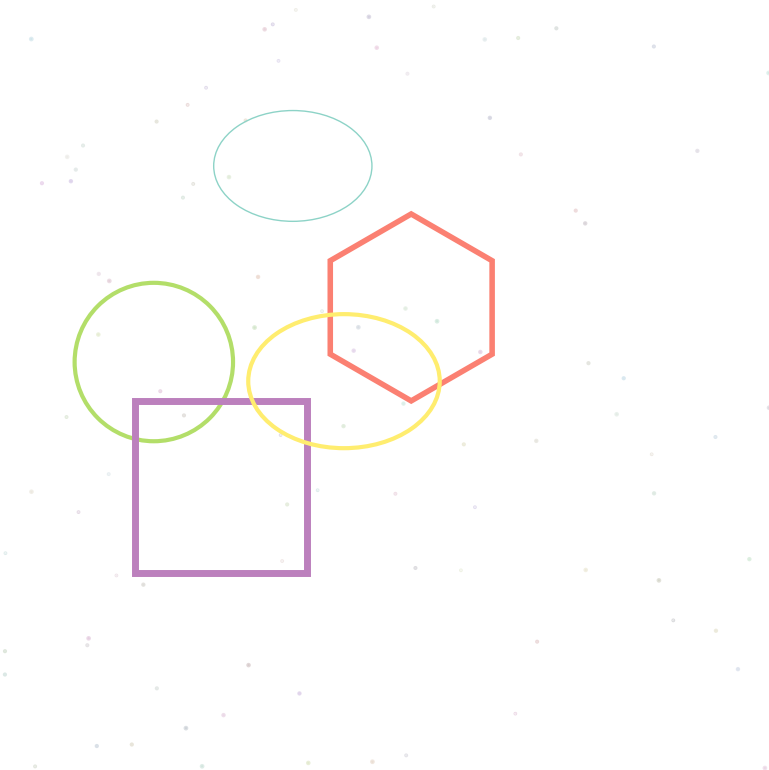[{"shape": "oval", "thickness": 0.5, "radius": 0.51, "center": [0.38, 0.784]}, {"shape": "hexagon", "thickness": 2, "radius": 0.61, "center": [0.534, 0.601]}, {"shape": "circle", "thickness": 1.5, "radius": 0.51, "center": [0.2, 0.53]}, {"shape": "square", "thickness": 2.5, "radius": 0.56, "center": [0.287, 0.368]}, {"shape": "oval", "thickness": 1.5, "radius": 0.62, "center": [0.447, 0.505]}]